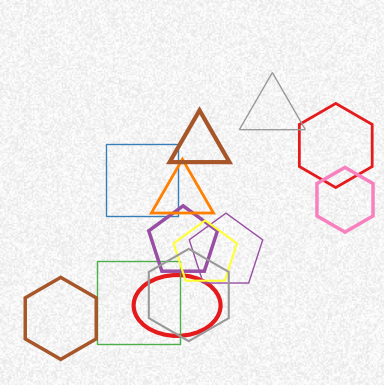[{"shape": "hexagon", "thickness": 2, "radius": 0.55, "center": [0.872, 0.622]}, {"shape": "oval", "thickness": 3, "radius": 0.56, "center": [0.46, 0.207]}, {"shape": "square", "thickness": 1, "radius": 0.47, "center": [0.369, 0.532]}, {"shape": "square", "thickness": 1, "radius": 0.54, "center": [0.36, 0.215]}, {"shape": "pentagon", "thickness": 2.5, "radius": 0.47, "center": [0.476, 0.371]}, {"shape": "pentagon", "thickness": 1, "radius": 0.5, "center": [0.587, 0.346]}, {"shape": "triangle", "thickness": 2, "radius": 0.47, "center": [0.474, 0.493]}, {"shape": "pentagon", "thickness": 1.5, "radius": 0.43, "center": [0.533, 0.341]}, {"shape": "hexagon", "thickness": 2.5, "radius": 0.53, "center": [0.158, 0.173]}, {"shape": "triangle", "thickness": 3, "radius": 0.45, "center": [0.518, 0.624]}, {"shape": "hexagon", "thickness": 2.5, "radius": 0.42, "center": [0.896, 0.481]}, {"shape": "triangle", "thickness": 1, "radius": 0.49, "center": [0.707, 0.713]}, {"shape": "hexagon", "thickness": 1.5, "radius": 0.6, "center": [0.49, 0.234]}]